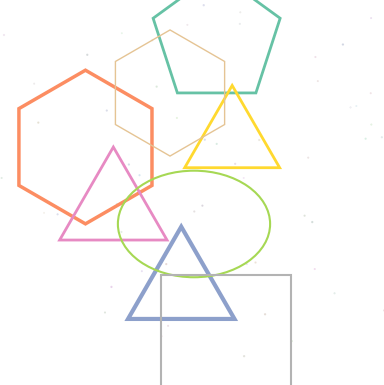[{"shape": "pentagon", "thickness": 2, "radius": 0.87, "center": [0.563, 0.899]}, {"shape": "hexagon", "thickness": 2.5, "radius": 1.0, "center": [0.222, 0.618]}, {"shape": "triangle", "thickness": 3, "radius": 0.8, "center": [0.471, 0.251]}, {"shape": "triangle", "thickness": 2, "radius": 0.81, "center": [0.294, 0.457]}, {"shape": "oval", "thickness": 1.5, "radius": 0.99, "center": [0.504, 0.418]}, {"shape": "triangle", "thickness": 2, "radius": 0.71, "center": [0.603, 0.636]}, {"shape": "hexagon", "thickness": 1, "radius": 0.82, "center": [0.442, 0.758]}, {"shape": "square", "thickness": 1.5, "radius": 0.85, "center": [0.587, 0.115]}]